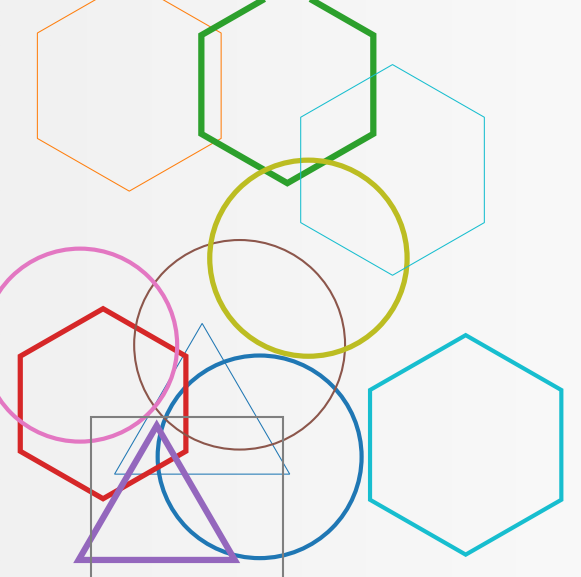[{"shape": "triangle", "thickness": 0.5, "radius": 0.87, "center": [0.348, 0.265]}, {"shape": "circle", "thickness": 2, "radius": 0.88, "center": [0.447, 0.208]}, {"shape": "hexagon", "thickness": 0.5, "radius": 0.91, "center": [0.222, 0.851]}, {"shape": "hexagon", "thickness": 3, "radius": 0.85, "center": [0.494, 0.853]}, {"shape": "hexagon", "thickness": 2.5, "radius": 0.82, "center": [0.177, 0.3]}, {"shape": "triangle", "thickness": 3, "radius": 0.78, "center": [0.27, 0.107]}, {"shape": "circle", "thickness": 1, "radius": 0.91, "center": [0.412, 0.402]}, {"shape": "circle", "thickness": 2, "radius": 0.84, "center": [0.138, 0.402]}, {"shape": "square", "thickness": 1, "radius": 0.83, "center": [0.322, 0.112]}, {"shape": "circle", "thickness": 2.5, "radius": 0.85, "center": [0.531, 0.552]}, {"shape": "hexagon", "thickness": 2, "radius": 0.95, "center": [0.801, 0.229]}, {"shape": "hexagon", "thickness": 0.5, "radius": 0.91, "center": [0.675, 0.705]}]